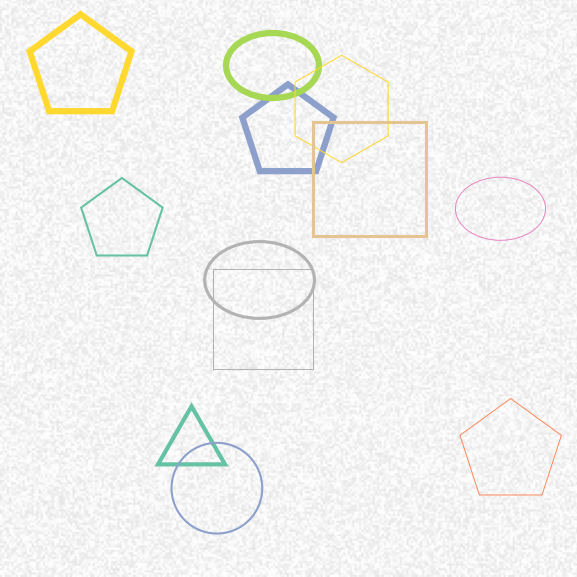[{"shape": "pentagon", "thickness": 1, "radius": 0.37, "center": [0.211, 0.617]}, {"shape": "triangle", "thickness": 2, "radius": 0.33, "center": [0.332, 0.229]}, {"shape": "pentagon", "thickness": 0.5, "radius": 0.46, "center": [0.884, 0.217]}, {"shape": "pentagon", "thickness": 3, "radius": 0.42, "center": [0.499, 0.77]}, {"shape": "circle", "thickness": 1, "radius": 0.39, "center": [0.376, 0.154]}, {"shape": "oval", "thickness": 0.5, "radius": 0.39, "center": [0.867, 0.638]}, {"shape": "oval", "thickness": 3, "radius": 0.4, "center": [0.472, 0.886]}, {"shape": "hexagon", "thickness": 0.5, "radius": 0.47, "center": [0.592, 0.81]}, {"shape": "pentagon", "thickness": 3, "radius": 0.46, "center": [0.14, 0.882]}, {"shape": "square", "thickness": 1.5, "radius": 0.49, "center": [0.64, 0.689]}, {"shape": "oval", "thickness": 1.5, "radius": 0.47, "center": [0.449, 0.514]}, {"shape": "square", "thickness": 0.5, "radius": 0.43, "center": [0.456, 0.447]}]